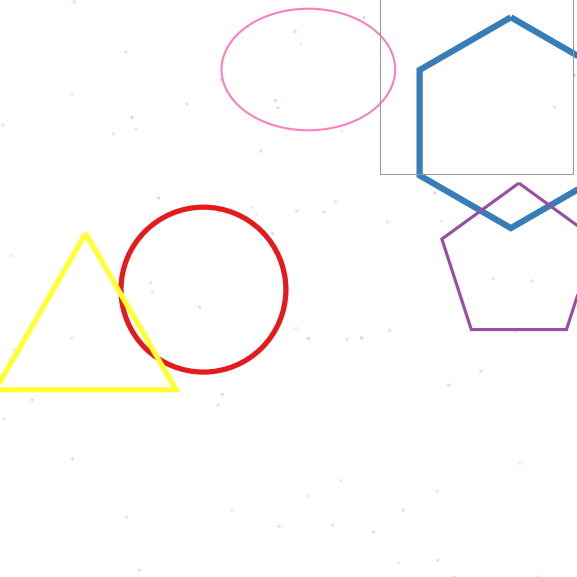[{"shape": "circle", "thickness": 2.5, "radius": 0.71, "center": [0.352, 0.498]}, {"shape": "hexagon", "thickness": 3, "radius": 0.91, "center": [0.885, 0.787]}, {"shape": "pentagon", "thickness": 1.5, "radius": 0.7, "center": [0.898, 0.542]}, {"shape": "triangle", "thickness": 2.5, "radius": 0.9, "center": [0.148, 0.414]}, {"shape": "oval", "thickness": 1, "radius": 0.75, "center": [0.534, 0.879]}, {"shape": "square", "thickness": 0.5, "radius": 0.84, "center": [0.825, 0.864]}]